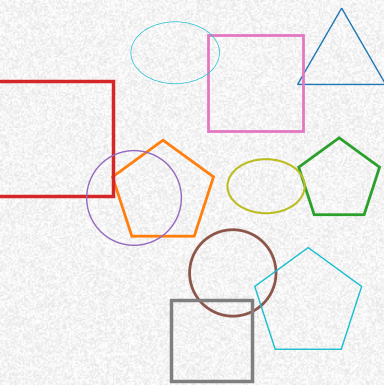[{"shape": "triangle", "thickness": 1, "radius": 0.66, "center": [0.887, 0.847]}, {"shape": "pentagon", "thickness": 2, "radius": 0.69, "center": [0.423, 0.498]}, {"shape": "pentagon", "thickness": 2, "radius": 0.55, "center": [0.881, 0.532]}, {"shape": "square", "thickness": 2.5, "radius": 0.75, "center": [0.145, 0.641]}, {"shape": "circle", "thickness": 1, "radius": 0.61, "center": [0.348, 0.486]}, {"shape": "circle", "thickness": 2, "radius": 0.56, "center": [0.605, 0.291]}, {"shape": "square", "thickness": 2, "radius": 0.62, "center": [0.664, 0.785]}, {"shape": "square", "thickness": 2.5, "radius": 0.52, "center": [0.549, 0.116]}, {"shape": "oval", "thickness": 1.5, "radius": 0.5, "center": [0.691, 0.516]}, {"shape": "pentagon", "thickness": 1, "radius": 0.73, "center": [0.801, 0.211]}, {"shape": "oval", "thickness": 0.5, "radius": 0.58, "center": [0.455, 0.863]}]